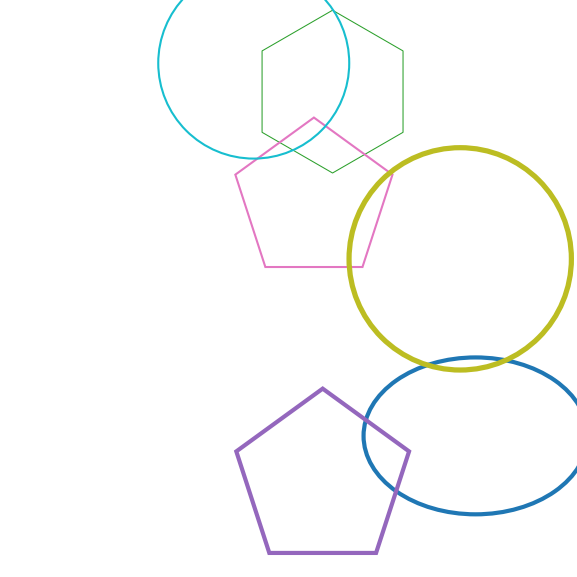[{"shape": "oval", "thickness": 2, "radius": 0.97, "center": [0.824, 0.244]}, {"shape": "hexagon", "thickness": 0.5, "radius": 0.7, "center": [0.576, 0.84]}, {"shape": "pentagon", "thickness": 2, "radius": 0.79, "center": [0.559, 0.169]}, {"shape": "pentagon", "thickness": 1, "radius": 0.72, "center": [0.544, 0.653]}, {"shape": "circle", "thickness": 2.5, "radius": 0.96, "center": [0.797, 0.551]}, {"shape": "circle", "thickness": 1, "radius": 0.83, "center": [0.439, 0.89]}]